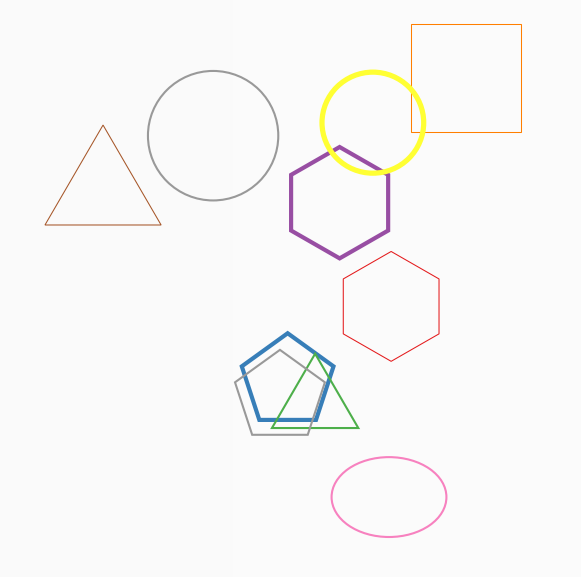[{"shape": "hexagon", "thickness": 0.5, "radius": 0.48, "center": [0.673, 0.469]}, {"shape": "pentagon", "thickness": 2, "radius": 0.41, "center": [0.495, 0.339]}, {"shape": "triangle", "thickness": 1, "radius": 0.43, "center": [0.542, 0.301]}, {"shape": "hexagon", "thickness": 2, "radius": 0.48, "center": [0.584, 0.648]}, {"shape": "square", "thickness": 0.5, "radius": 0.47, "center": [0.801, 0.864]}, {"shape": "circle", "thickness": 2.5, "radius": 0.44, "center": [0.641, 0.787]}, {"shape": "triangle", "thickness": 0.5, "radius": 0.58, "center": [0.177, 0.667]}, {"shape": "oval", "thickness": 1, "radius": 0.49, "center": [0.669, 0.138]}, {"shape": "pentagon", "thickness": 1, "radius": 0.41, "center": [0.482, 0.312]}, {"shape": "circle", "thickness": 1, "radius": 0.56, "center": [0.367, 0.764]}]